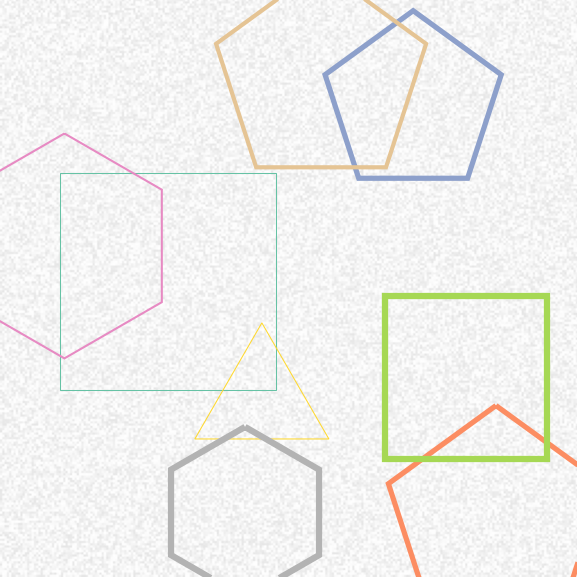[{"shape": "square", "thickness": 0.5, "radius": 0.94, "center": [0.291, 0.511]}, {"shape": "pentagon", "thickness": 2.5, "radius": 0.98, "center": [0.859, 0.101]}, {"shape": "pentagon", "thickness": 2.5, "radius": 0.8, "center": [0.715, 0.82]}, {"shape": "hexagon", "thickness": 1, "radius": 0.97, "center": [0.112, 0.573]}, {"shape": "square", "thickness": 3, "radius": 0.7, "center": [0.807, 0.345]}, {"shape": "triangle", "thickness": 0.5, "radius": 0.67, "center": [0.453, 0.306]}, {"shape": "pentagon", "thickness": 2, "radius": 0.96, "center": [0.556, 0.864]}, {"shape": "hexagon", "thickness": 3, "radius": 0.74, "center": [0.424, 0.112]}]